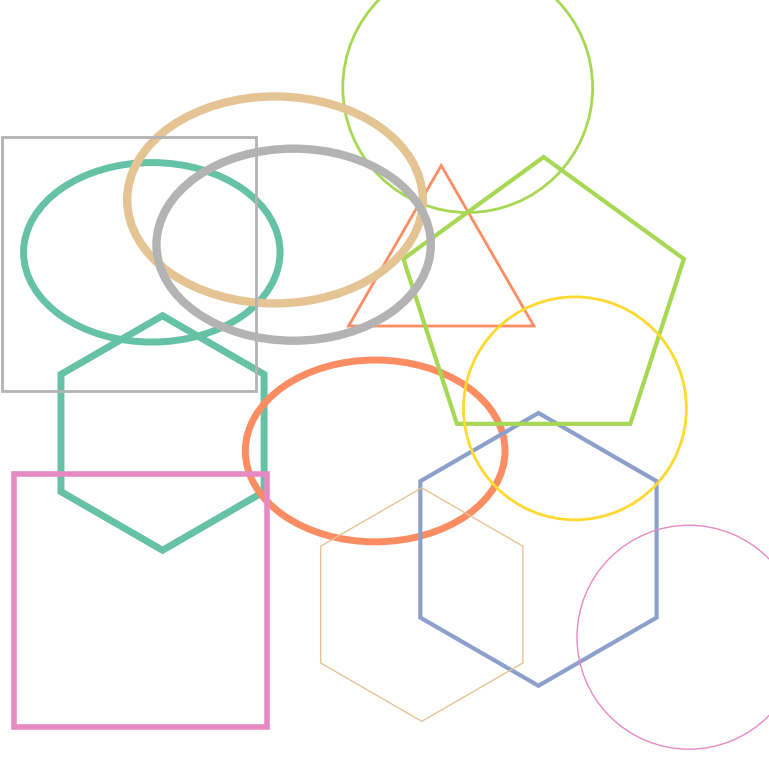[{"shape": "hexagon", "thickness": 2.5, "radius": 0.76, "center": [0.211, 0.438]}, {"shape": "oval", "thickness": 2.5, "radius": 0.83, "center": [0.197, 0.672]}, {"shape": "oval", "thickness": 2.5, "radius": 0.84, "center": [0.487, 0.414]}, {"shape": "triangle", "thickness": 1, "radius": 0.69, "center": [0.573, 0.646]}, {"shape": "hexagon", "thickness": 1.5, "radius": 0.89, "center": [0.699, 0.287]}, {"shape": "circle", "thickness": 0.5, "radius": 0.73, "center": [0.895, 0.172]}, {"shape": "square", "thickness": 2, "radius": 0.82, "center": [0.183, 0.221]}, {"shape": "circle", "thickness": 1, "radius": 0.81, "center": [0.607, 0.886]}, {"shape": "pentagon", "thickness": 1.5, "radius": 0.96, "center": [0.706, 0.605]}, {"shape": "circle", "thickness": 1, "radius": 0.72, "center": [0.747, 0.47]}, {"shape": "hexagon", "thickness": 0.5, "radius": 0.76, "center": [0.548, 0.215]}, {"shape": "oval", "thickness": 3, "radius": 0.96, "center": [0.357, 0.74]}, {"shape": "oval", "thickness": 3, "radius": 0.89, "center": [0.381, 0.682]}, {"shape": "square", "thickness": 1, "radius": 0.82, "center": [0.168, 0.657]}]